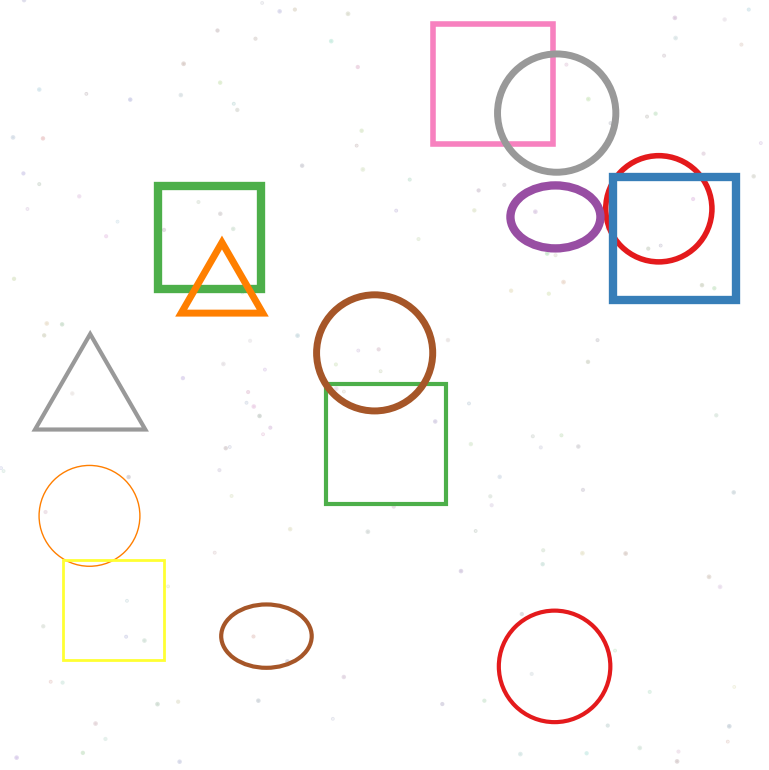[{"shape": "circle", "thickness": 2, "radius": 0.34, "center": [0.856, 0.729]}, {"shape": "circle", "thickness": 1.5, "radius": 0.36, "center": [0.72, 0.135]}, {"shape": "square", "thickness": 3, "radius": 0.4, "center": [0.876, 0.69]}, {"shape": "square", "thickness": 1.5, "radius": 0.39, "center": [0.501, 0.424]}, {"shape": "square", "thickness": 3, "radius": 0.34, "center": [0.272, 0.692]}, {"shape": "oval", "thickness": 3, "radius": 0.29, "center": [0.721, 0.718]}, {"shape": "triangle", "thickness": 2.5, "radius": 0.31, "center": [0.288, 0.624]}, {"shape": "circle", "thickness": 0.5, "radius": 0.33, "center": [0.116, 0.33]}, {"shape": "square", "thickness": 1, "radius": 0.33, "center": [0.148, 0.208]}, {"shape": "circle", "thickness": 2.5, "radius": 0.38, "center": [0.487, 0.542]}, {"shape": "oval", "thickness": 1.5, "radius": 0.29, "center": [0.346, 0.174]}, {"shape": "square", "thickness": 2, "radius": 0.39, "center": [0.64, 0.891]}, {"shape": "circle", "thickness": 2.5, "radius": 0.38, "center": [0.723, 0.853]}, {"shape": "triangle", "thickness": 1.5, "radius": 0.41, "center": [0.117, 0.484]}]